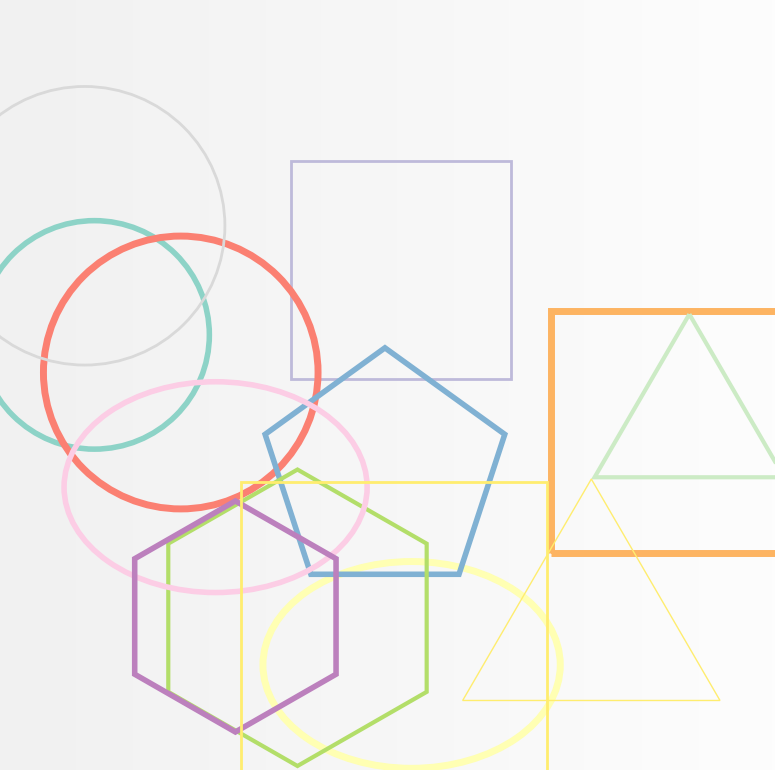[{"shape": "circle", "thickness": 2, "radius": 0.74, "center": [0.122, 0.565]}, {"shape": "oval", "thickness": 2.5, "radius": 0.96, "center": [0.531, 0.136]}, {"shape": "square", "thickness": 1, "radius": 0.71, "center": [0.517, 0.649]}, {"shape": "circle", "thickness": 2.5, "radius": 0.89, "center": [0.233, 0.516]}, {"shape": "pentagon", "thickness": 2, "radius": 0.81, "center": [0.497, 0.386]}, {"shape": "square", "thickness": 2.5, "radius": 0.79, "center": [0.868, 0.439]}, {"shape": "hexagon", "thickness": 1.5, "radius": 0.96, "center": [0.384, 0.198]}, {"shape": "oval", "thickness": 2, "radius": 0.98, "center": [0.278, 0.367]}, {"shape": "circle", "thickness": 1, "radius": 0.9, "center": [0.109, 0.707]}, {"shape": "hexagon", "thickness": 2, "radius": 0.75, "center": [0.304, 0.199]}, {"shape": "triangle", "thickness": 1.5, "radius": 0.71, "center": [0.889, 0.451]}, {"shape": "triangle", "thickness": 0.5, "radius": 0.96, "center": [0.763, 0.186]}, {"shape": "square", "thickness": 1, "radius": 0.99, "center": [0.509, 0.176]}]